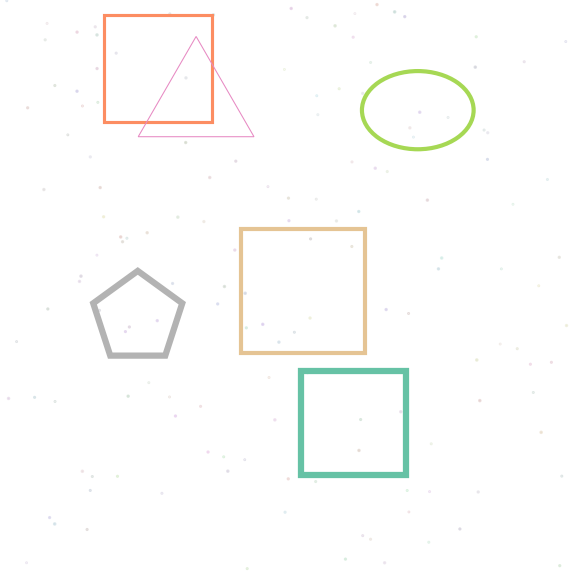[{"shape": "square", "thickness": 3, "radius": 0.45, "center": [0.612, 0.267]}, {"shape": "square", "thickness": 1.5, "radius": 0.47, "center": [0.274, 0.881]}, {"shape": "triangle", "thickness": 0.5, "radius": 0.58, "center": [0.34, 0.82]}, {"shape": "oval", "thickness": 2, "radius": 0.48, "center": [0.723, 0.808]}, {"shape": "square", "thickness": 2, "radius": 0.54, "center": [0.525, 0.496]}, {"shape": "pentagon", "thickness": 3, "radius": 0.41, "center": [0.239, 0.449]}]